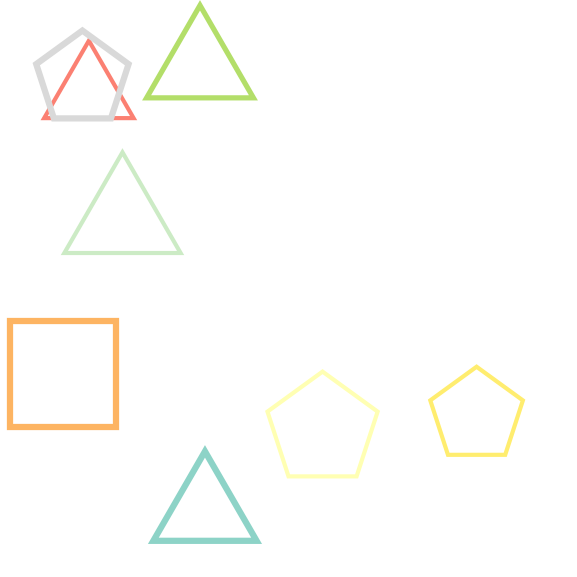[{"shape": "triangle", "thickness": 3, "radius": 0.52, "center": [0.355, 0.114]}, {"shape": "pentagon", "thickness": 2, "radius": 0.5, "center": [0.559, 0.255]}, {"shape": "triangle", "thickness": 2, "radius": 0.45, "center": [0.154, 0.839]}, {"shape": "square", "thickness": 3, "radius": 0.46, "center": [0.109, 0.351]}, {"shape": "triangle", "thickness": 2.5, "radius": 0.53, "center": [0.346, 0.883]}, {"shape": "pentagon", "thickness": 3, "radius": 0.42, "center": [0.143, 0.862]}, {"shape": "triangle", "thickness": 2, "radius": 0.58, "center": [0.212, 0.619]}, {"shape": "pentagon", "thickness": 2, "radius": 0.42, "center": [0.825, 0.28]}]